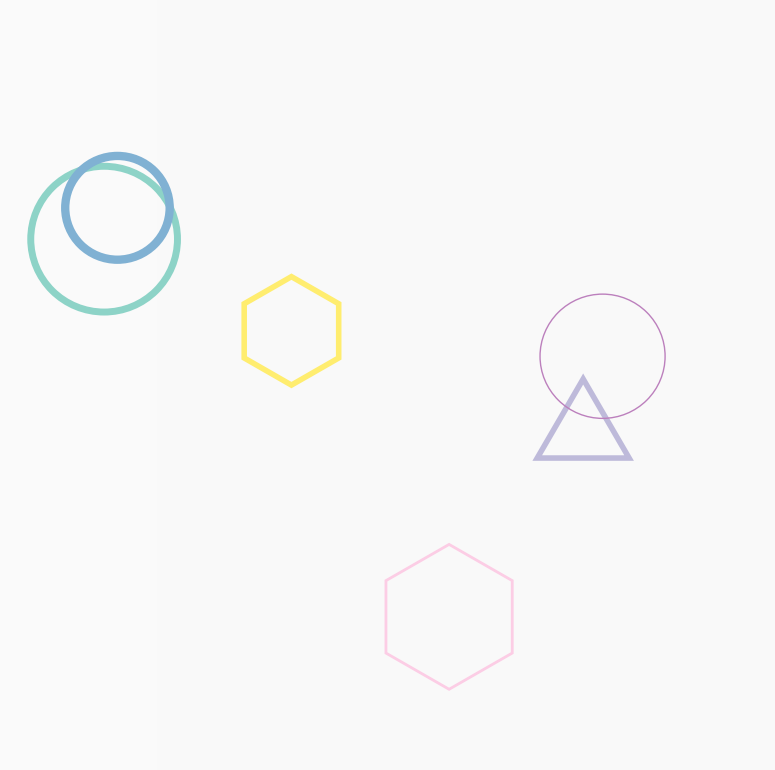[{"shape": "circle", "thickness": 2.5, "radius": 0.47, "center": [0.134, 0.689]}, {"shape": "triangle", "thickness": 2, "radius": 0.34, "center": [0.752, 0.439]}, {"shape": "circle", "thickness": 3, "radius": 0.34, "center": [0.152, 0.73]}, {"shape": "hexagon", "thickness": 1, "radius": 0.47, "center": [0.579, 0.199]}, {"shape": "circle", "thickness": 0.5, "radius": 0.4, "center": [0.777, 0.537]}, {"shape": "hexagon", "thickness": 2, "radius": 0.35, "center": [0.376, 0.57]}]